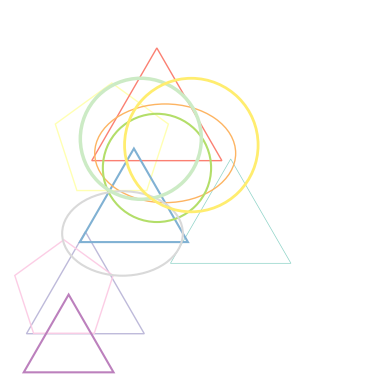[{"shape": "triangle", "thickness": 0.5, "radius": 0.9, "center": [0.599, 0.406]}, {"shape": "pentagon", "thickness": 1, "radius": 0.77, "center": [0.291, 0.63]}, {"shape": "triangle", "thickness": 1, "radius": 0.88, "center": [0.222, 0.222]}, {"shape": "triangle", "thickness": 1, "radius": 0.98, "center": [0.407, 0.68]}, {"shape": "triangle", "thickness": 1.5, "radius": 0.81, "center": [0.348, 0.452]}, {"shape": "oval", "thickness": 1, "radius": 0.92, "center": [0.429, 0.602]}, {"shape": "circle", "thickness": 1.5, "radius": 0.7, "center": [0.408, 0.564]}, {"shape": "pentagon", "thickness": 1, "radius": 0.67, "center": [0.166, 0.243]}, {"shape": "oval", "thickness": 1.5, "radius": 0.78, "center": [0.318, 0.394]}, {"shape": "triangle", "thickness": 1.5, "radius": 0.67, "center": [0.178, 0.1]}, {"shape": "circle", "thickness": 2.5, "radius": 0.79, "center": [0.366, 0.64]}, {"shape": "circle", "thickness": 2, "radius": 0.87, "center": [0.497, 0.623]}]